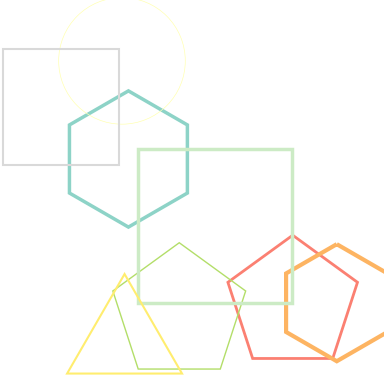[{"shape": "hexagon", "thickness": 2.5, "radius": 0.88, "center": [0.334, 0.587]}, {"shape": "circle", "thickness": 0.5, "radius": 0.82, "center": [0.317, 0.842]}, {"shape": "pentagon", "thickness": 2, "radius": 0.88, "center": [0.76, 0.212]}, {"shape": "hexagon", "thickness": 3, "radius": 0.76, "center": [0.875, 0.214]}, {"shape": "pentagon", "thickness": 1, "radius": 0.91, "center": [0.466, 0.188]}, {"shape": "square", "thickness": 1.5, "radius": 0.75, "center": [0.158, 0.722]}, {"shape": "square", "thickness": 2.5, "radius": 1.0, "center": [0.558, 0.413]}, {"shape": "triangle", "thickness": 1.5, "radius": 0.86, "center": [0.324, 0.116]}]